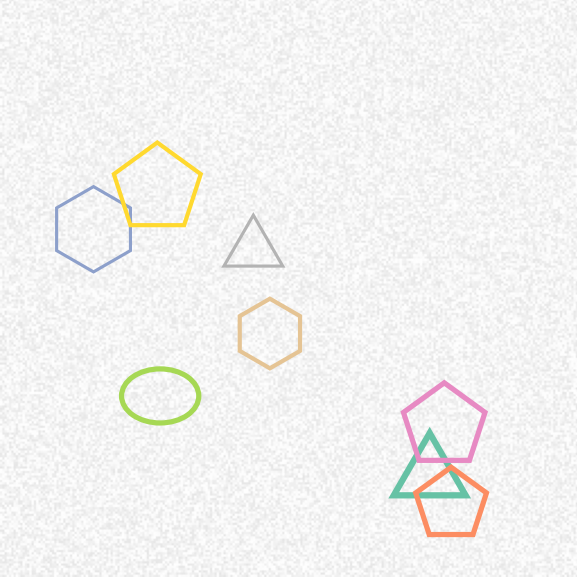[{"shape": "triangle", "thickness": 3, "radius": 0.36, "center": [0.744, 0.177]}, {"shape": "pentagon", "thickness": 2.5, "radius": 0.32, "center": [0.781, 0.126]}, {"shape": "hexagon", "thickness": 1.5, "radius": 0.37, "center": [0.162, 0.602]}, {"shape": "pentagon", "thickness": 2.5, "radius": 0.37, "center": [0.769, 0.262]}, {"shape": "oval", "thickness": 2.5, "radius": 0.33, "center": [0.277, 0.314]}, {"shape": "pentagon", "thickness": 2, "radius": 0.4, "center": [0.272, 0.673]}, {"shape": "hexagon", "thickness": 2, "radius": 0.3, "center": [0.467, 0.422]}, {"shape": "triangle", "thickness": 1.5, "radius": 0.29, "center": [0.439, 0.568]}]